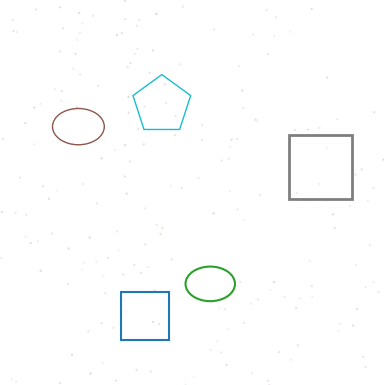[{"shape": "square", "thickness": 1.5, "radius": 0.32, "center": [0.377, 0.179]}, {"shape": "oval", "thickness": 1.5, "radius": 0.32, "center": [0.546, 0.263]}, {"shape": "oval", "thickness": 1, "radius": 0.34, "center": [0.204, 0.671]}, {"shape": "square", "thickness": 2, "radius": 0.41, "center": [0.833, 0.567]}, {"shape": "pentagon", "thickness": 1, "radius": 0.39, "center": [0.42, 0.727]}]